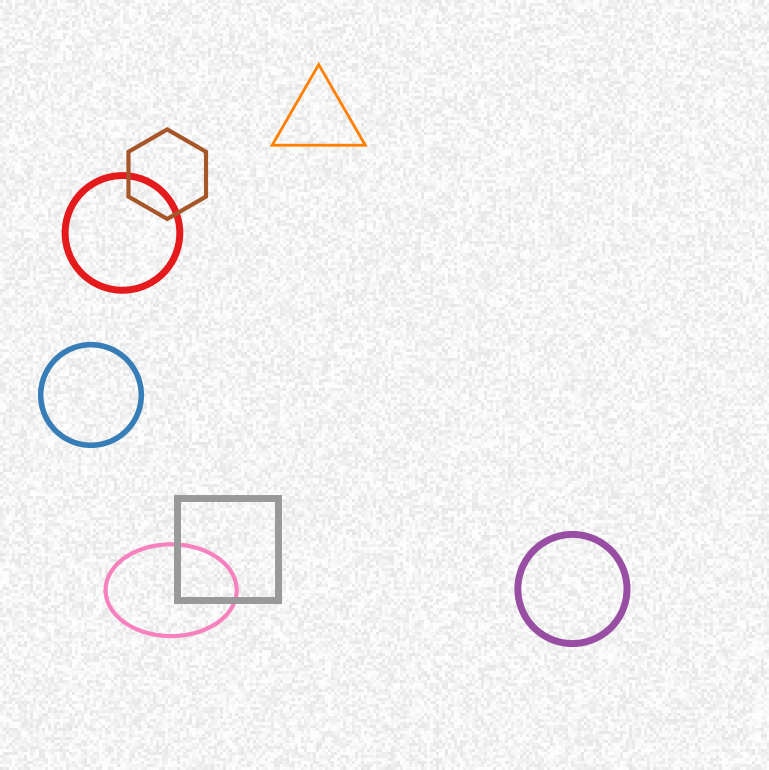[{"shape": "circle", "thickness": 2.5, "radius": 0.37, "center": [0.159, 0.698]}, {"shape": "circle", "thickness": 2, "radius": 0.33, "center": [0.118, 0.487]}, {"shape": "circle", "thickness": 2.5, "radius": 0.35, "center": [0.743, 0.235]}, {"shape": "triangle", "thickness": 1, "radius": 0.35, "center": [0.414, 0.846]}, {"shape": "hexagon", "thickness": 1.5, "radius": 0.29, "center": [0.217, 0.774]}, {"shape": "oval", "thickness": 1.5, "radius": 0.43, "center": [0.222, 0.234]}, {"shape": "square", "thickness": 2.5, "radius": 0.33, "center": [0.295, 0.287]}]